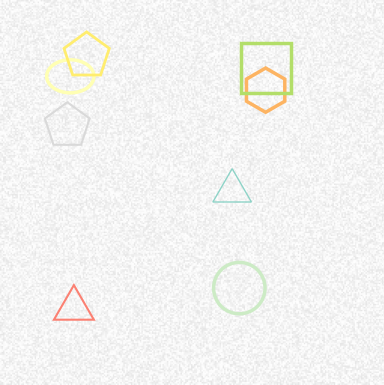[{"shape": "triangle", "thickness": 1, "radius": 0.29, "center": [0.603, 0.504]}, {"shape": "oval", "thickness": 2.5, "radius": 0.31, "center": [0.183, 0.802]}, {"shape": "triangle", "thickness": 1.5, "radius": 0.3, "center": [0.192, 0.2]}, {"shape": "hexagon", "thickness": 2.5, "radius": 0.29, "center": [0.69, 0.766]}, {"shape": "square", "thickness": 2.5, "radius": 0.32, "center": [0.692, 0.823]}, {"shape": "pentagon", "thickness": 1.5, "radius": 0.31, "center": [0.175, 0.673]}, {"shape": "circle", "thickness": 2.5, "radius": 0.33, "center": [0.622, 0.252]}, {"shape": "pentagon", "thickness": 2, "radius": 0.31, "center": [0.225, 0.855]}]